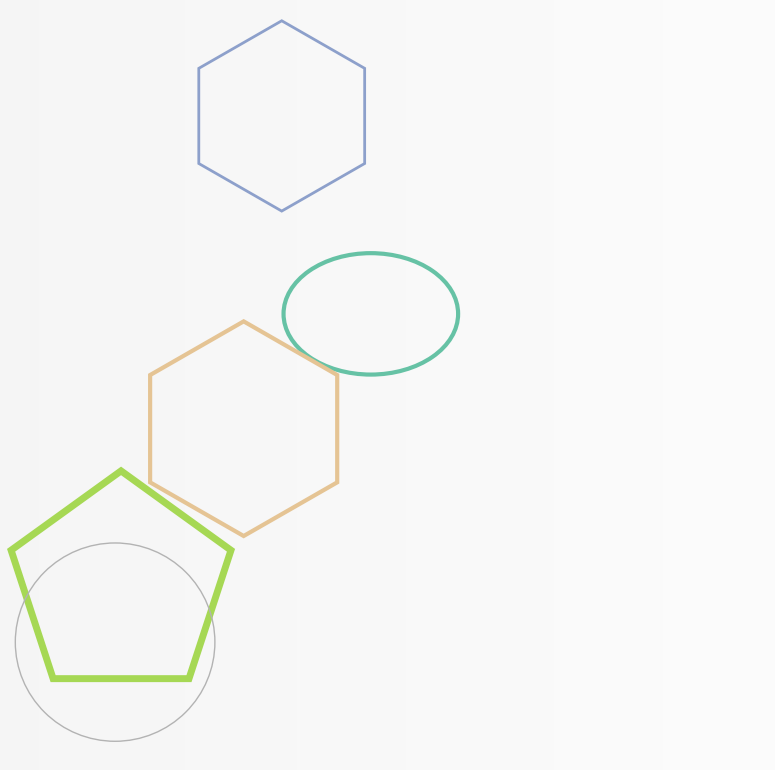[{"shape": "oval", "thickness": 1.5, "radius": 0.56, "center": [0.478, 0.592]}, {"shape": "hexagon", "thickness": 1, "radius": 0.62, "center": [0.364, 0.849]}, {"shape": "pentagon", "thickness": 2.5, "radius": 0.75, "center": [0.156, 0.239]}, {"shape": "hexagon", "thickness": 1.5, "radius": 0.7, "center": [0.314, 0.443]}, {"shape": "circle", "thickness": 0.5, "radius": 0.64, "center": [0.149, 0.166]}]